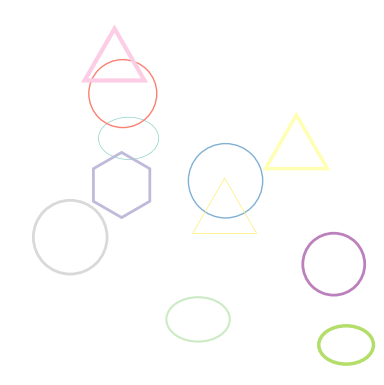[{"shape": "oval", "thickness": 0.5, "radius": 0.39, "center": [0.334, 0.641]}, {"shape": "triangle", "thickness": 2.5, "radius": 0.46, "center": [0.77, 0.608]}, {"shape": "hexagon", "thickness": 2, "radius": 0.42, "center": [0.316, 0.519]}, {"shape": "circle", "thickness": 1, "radius": 0.44, "center": [0.319, 0.757]}, {"shape": "circle", "thickness": 1, "radius": 0.48, "center": [0.586, 0.53]}, {"shape": "oval", "thickness": 2.5, "radius": 0.36, "center": [0.899, 0.104]}, {"shape": "triangle", "thickness": 3, "radius": 0.45, "center": [0.297, 0.836]}, {"shape": "circle", "thickness": 2, "radius": 0.48, "center": [0.182, 0.384]}, {"shape": "circle", "thickness": 2, "radius": 0.4, "center": [0.867, 0.314]}, {"shape": "oval", "thickness": 1.5, "radius": 0.41, "center": [0.515, 0.17]}, {"shape": "triangle", "thickness": 0.5, "radius": 0.48, "center": [0.583, 0.442]}]